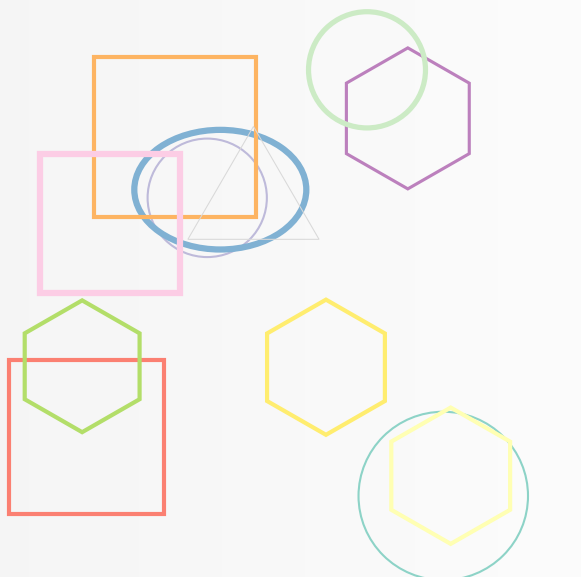[{"shape": "circle", "thickness": 1, "radius": 0.73, "center": [0.763, 0.14]}, {"shape": "hexagon", "thickness": 2, "radius": 0.59, "center": [0.775, 0.175]}, {"shape": "circle", "thickness": 1, "radius": 0.51, "center": [0.357, 0.657]}, {"shape": "square", "thickness": 2, "radius": 0.67, "center": [0.148, 0.242]}, {"shape": "oval", "thickness": 3, "radius": 0.74, "center": [0.379, 0.671]}, {"shape": "square", "thickness": 2, "radius": 0.69, "center": [0.301, 0.762]}, {"shape": "hexagon", "thickness": 2, "radius": 0.57, "center": [0.141, 0.365]}, {"shape": "square", "thickness": 3, "radius": 0.6, "center": [0.189, 0.612]}, {"shape": "triangle", "thickness": 0.5, "radius": 0.65, "center": [0.436, 0.65]}, {"shape": "hexagon", "thickness": 1.5, "radius": 0.61, "center": [0.702, 0.794]}, {"shape": "circle", "thickness": 2.5, "radius": 0.5, "center": [0.631, 0.878]}, {"shape": "hexagon", "thickness": 2, "radius": 0.59, "center": [0.561, 0.363]}]